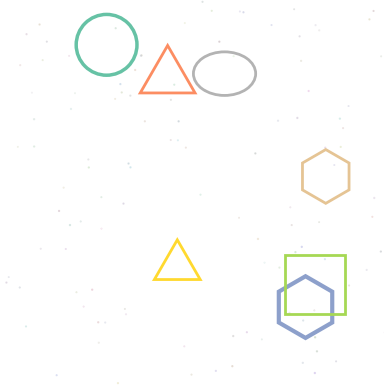[{"shape": "circle", "thickness": 2.5, "radius": 0.39, "center": [0.277, 0.884]}, {"shape": "triangle", "thickness": 2, "radius": 0.41, "center": [0.435, 0.8]}, {"shape": "hexagon", "thickness": 3, "radius": 0.4, "center": [0.794, 0.202]}, {"shape": "square", "thickness": 2, "radius": 0.39, "center": [0.818, 0.261]}, {"shape": "triangle", "thickness": 2, "radius": 0.34, "center": [0.461, 0.308]}, {"shape": "hexagon", "thickness": 2, "radius": 0.35, "center": [0.846, 0.542]}, {"shape": "oval", "thickness": 2, "radius": 0.4, "center": [0.583, 0.809]}]